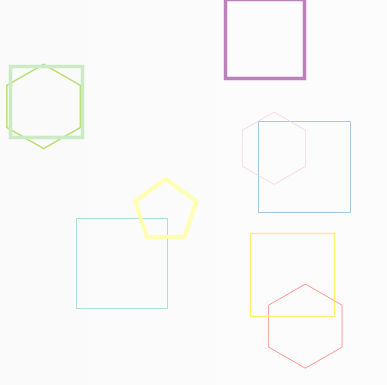[{"shape": "square", "thickness": 0.5, "radius": 0.59, "center": [0.313, 0.316]}, {"shape": "pentagon", "thickness": 3, "radius": 0.41, "center": [0.428, 0.452]}, {"shape": "hexagon", "thickness": 0.5, "radius": 0.55, "center": [0.788, 0.153]}, {"shape": "square", "thickness": 0.5, "radius": 0.59, "center": [0.785, 0.569]}, {"shape": "hexagon", "thickness": 1, "radius": 0.55, "center": [0.113, 0.724]}, {"shape": "hexagon", "thickness": 0.5, "radius": 0.47, "center": [0.707, 0.615]}, {"shape": "square", "thickness": 2.5, "radius": 0.51, "center": [0.683, 0.899]}, {"shape": "square", "thickness": 2.5, "radius": 0.46, "center": [0.119, 0.736]}, {"shape": "square", "thickness": 1, "radius": 0.54, "center": [0.753, 0.287]}]